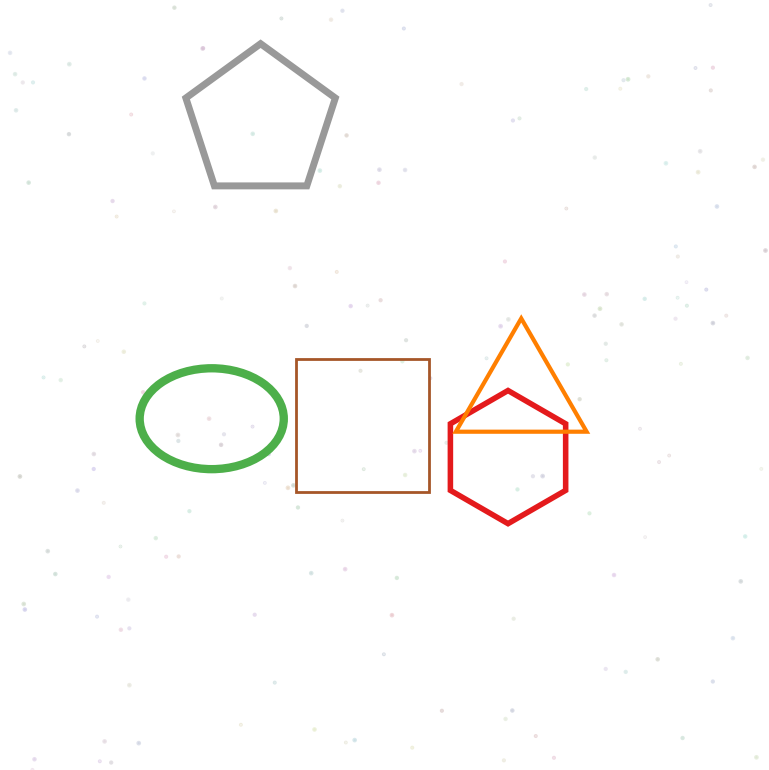[{"shape": "hexagon", "thickness": 2, "radius": 0.43, "center": [0.66, 0.406]}, {"shape": "oval", "thickness": 3, "radius": 0.47, "center": [0.275, 0.456]}, {"shape": "triangle", "thickness": 1.5, "radius": 0.49, "center": [0.677, 0.488]}, {"shape": "square", "thickness": 1, "radius": 0.43, "center": [0.471, 0.447]}, {"shape": "pentagon", "thickness": 2.5, "radius": 0.51, "center": [0.338, 0.841]}]